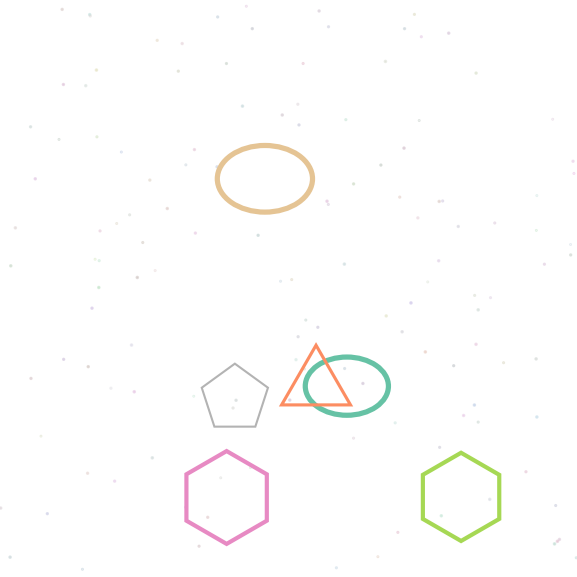[{"shape": "oval", "thickness": 2.5, "radius": 0.36, "center": [0.601, 0.33]}, {"shape": "triangle", "thickness": 1.5, "radius": 0.34, "center": [0.547, 0.332]}, {"shape": "hexagon", "thickness": 2, "radius": 0.4, "center": [0.392, 0.138]}, {"shape": "hexagon", "thickness": 2, "radius": 0.38, "center": [0.798, 0.139]}, {"shape": "oval", "thickness": 2.5, "radius": 0.41, "center": [0.459, 0.69]}, {"shape": "pentagon", "thickness": 1, "radius": 0.3, "center": [0.407, 0.309]}]